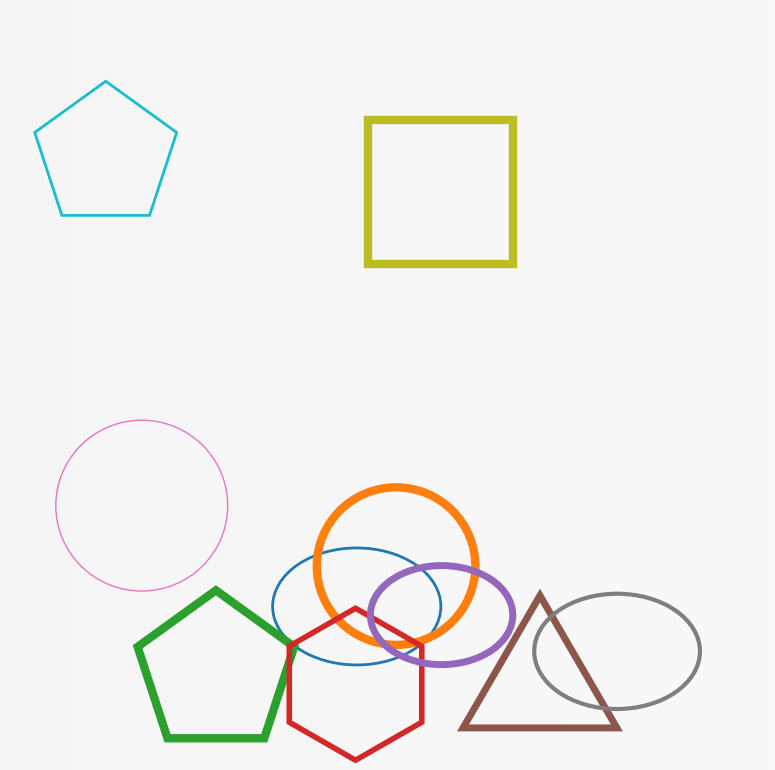[{"shape": "oval", "thickness": 1, "radius": 0.54, "center": [0.46, 0.212]}, {"shape": "circle", "thickness": 3, "radius": 0.51, "center": [0.511, 0.265]}, {"shape": "pentagon", "thickness": 3, "radius": 0.53, "center": [0.279, 0.127]}, {"shape": "hexagon", "thickness": 2, "radius": 0.49, "center": [0.459, 0.111]}, {"shape": "oval", "thickness": 2.5, "radius": 0.46, "center": [0.57, 0.201]}, {"shape": "triangle", "thickness": 2.5, "radius": 0.57, "center": [0.697, 0.112]}, {"shape": "circle", "thickness": 0.5, "radius": 0.55, "center": [0.183, 0.343]}, {"shape": "oval", "thickness": 1.5, "radius": 0.53, "center": [0.796, 0.154]}, {"shape": "square", "thickness": 3, "radius": 0.47, "center": [0.569, 0.75]}, {"shape": "pentagon", "thickness": 1, "radius": 0.48, "center": [0.136, 0.798]}]